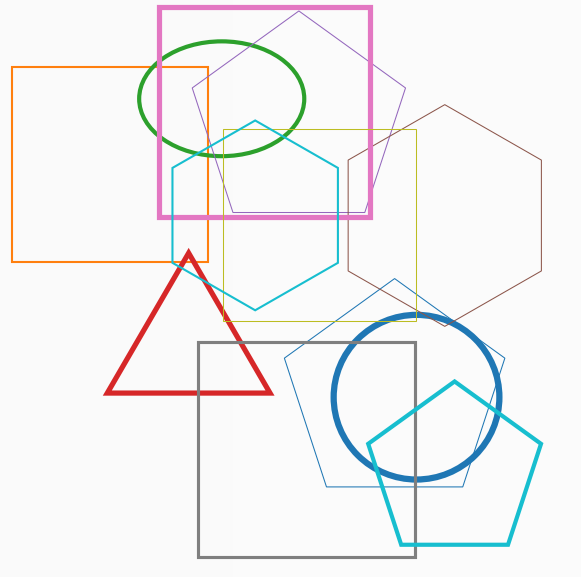[{"shape": "circle", "thickness": 3, "radius": 0.71, "center": [0.717, 0.311]}, {"shape": "pentagon", "thickness": 0.5, "radius": 1.0, "center": [0.679, 0.317]}, {"shape": "square", "thickness": 1, "radius": 0.84, "center": [0.189, 0.715]}, {"shape": "oval", "thickness": 2, "radius": 0.71, "center": [0.381, 0.828]}, {"shape": "triangle", "thickness": 2.5, "radius": 0.81, "center": [0.325, 0.399]}, {"shape": "pentagon", "thickness": 0.5, "radius": 0.96, "center": [0.514, 0.787]}, {"shape": "hexagon", "thickness": 0.5, "radius": 0.96, "center": [0.765, 0.626]}, {"shape": "square", "thickness": 2.5, "radius": 0.91, "center": [0.455, 0.805]}, {"shape": "square", "thickness": 1.5, "radius": 0.93, "center": [0.527, 0.221]}, {"shape": "square", "thickness": 0.5, "radius": 0.83, "center": [0.549, 0.609]}, {"shape": "pentagon", "thickness": 2, "radius": 0.78, "center": [0.782, 0.182]}, {"shape": "hexagon", "thickness": 1, "radius": 0.82, "center": [0.439, 0.626]}]